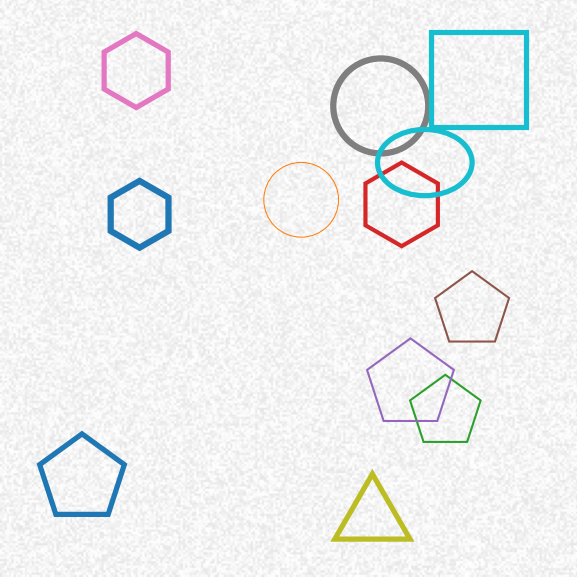[{"shape": "hexagon", "thickness": 3, "radius": 0.29, "center": [0.242, 0.628]}, {"shape": "pentagon", "thickness": 2.5, "radius": 0.39, "center": [0.142, 0.171]}, {"shape": "circle", "thickness": 0.5, "radius": 0.32, "center": [0.522, 0.653]}, {"shape": "pentagon", "thickness": 1, "radius": 0.32, "center": [0.771, 0.286]}, {"shape": "hexagon", "thickness": 2, "radius": 0.36, "center": [0.696, 0.645]}, {"shape": "pentagon", "thickness": 1, "radius": 0.4, "center": [0.711, 0.334]}, {"shape": "pentagon", "thickness": 1, "radius": 0.34, "center": [0.817, 0.462]}, {"shape": "hexagon", "thickness": 2.5, "radius": 0.32, "center": [0.236, 0.877]}, {"shape": "circle", "thickness": 3, "radius": 0.41, "center": [0.659, 0.816]}, {"shape": "triangle", "thickness": 2.5, "radius": 0.38, "center": [0.645, 0.103]}, {"shape": "oval", "thickness": 2.5, "radius": 0.41, "center": [0.736, 0.718]}, {"shape": "square", "thickness": 2.5, "radius": 0.41, "center": [0.829, 0.862]}]